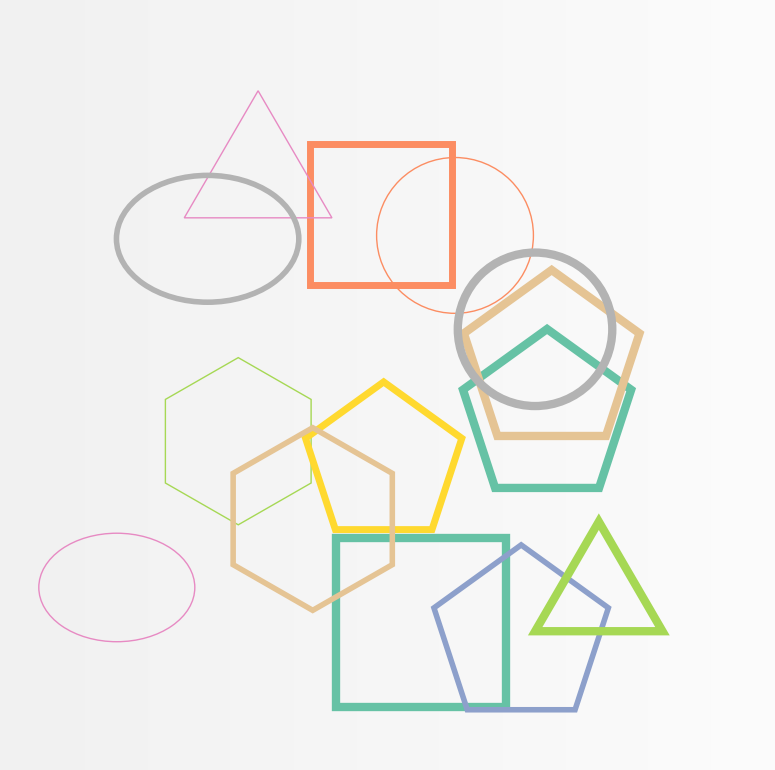[{"shape": "pentagon", "thickness": 3, "radius": 0.57, "center": [0.706, 0.459]}, {"shape": "square", "thickness": 3, "radius": 0.55, "center": [0.543, 0.192]}, {"shape": "circle", "thickness": 0.5, "radius": 0.51, "center": [0.587, 0.694]}, {"shape": "square", "thickness": 2.5, "radius": 0.46, "center": [0.492, 0.721]}, {"shape": "pentagon", "thickness": 2, "radius": 0.59, "center": [0.672, 0.174]}, {"shape": "triangle", "thickness": 0.5, "radius": 0.55, "center": [0.333, 0.772]}, {"shape": "oval", "thickness": 0.5, "radius": 0.5, "center": [0.151, 0.237]}, {"shape": "triangle", "thickness": 3, "radius": 0.47, "center": [0.773, 0.228]}, {"shape": "hexagon", "thickness": 0.5, "radius": 0.54, "center": [0.307, 0.427]}, {"shape": "pentagon", "thickness": 2.5, "radius": 0.53, "center": [0.495, 0.398]}, {"shape": "hexagon", "thickness": 2, "radius": 0.59, "center": [0.404, 0.326]}, {"shape": "pentagon", "thickness": 3, "radius": 0.6, "center": [0.712, 0.53]}, {"shape": "circle", "thickness": 3, "radius": 0.5, "center": [0.69, 0.572]}, {"shape": "oval", "thickness": 2, "radius": 0.59, "center": [0.268, 0.69]}]